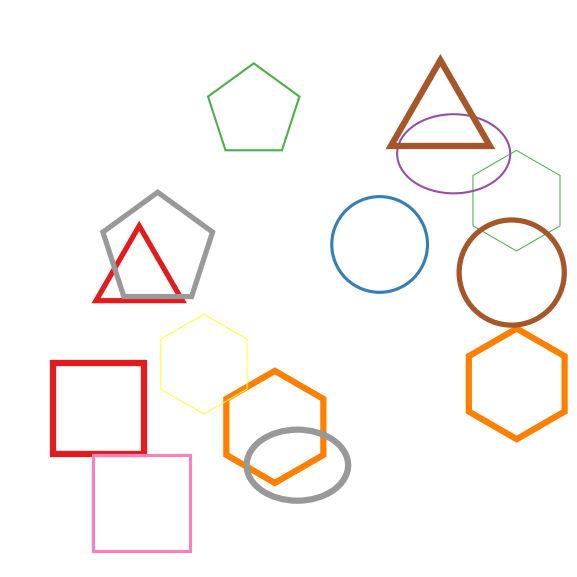[{"shape": "square", "thickness": 3, "radius": 0.39, "center": [0.171, 0.291]}, {"shape": "triangle", "thickness": 2.5, "radius": 0.43, "center": [0.241, 0.522]}, {"shape": "circle", "thickness": 1.5, "radius": 0.41, "center": [0.657, 0.576]}, {"shape": "pentagon", "thickness": 1, "radius": 0.42, "center": [0.439, 0.806]}, {"shape": "hexagon", "thickness": 0.5, "radius": 0.44, "center": [0.894, 0.652]}, {"shape": "oval", "thickness": 1, "radius": 0.49, "center": [0.786, 0.733]}, {"shape": "hexagon", "thickness": 3, "radius": 0.49, "center": [0.476, 0.26]}, {"shape": "hexagon", "thickness": 3, "radius": 0.48, "center": [0.895, 0.334]}, {"shape": "hexagon", "thickness": 0.5, "radius": 0.43, "center": [0.353, 0.369]}, {"shape": "circle", "thickness": 2.5, "radius": 0.46, "center": [0.886, 0.527]}, {"shape": "triangle", "thickness": 3, "radius": 0.49, "center": [0.763, 0.796]}, {"shape": "square", "thickness": 1.5, "radius": 0.42, "center": [0.245, 0.128]}, {"shape": "oval", "thickness": 3, "radius": 0.44, "center": [0.515, 0.194]}, {"shape": "pentagon", "thickness": 2.5, "radius": 0.5, "center": [0.273, 0.566]}]